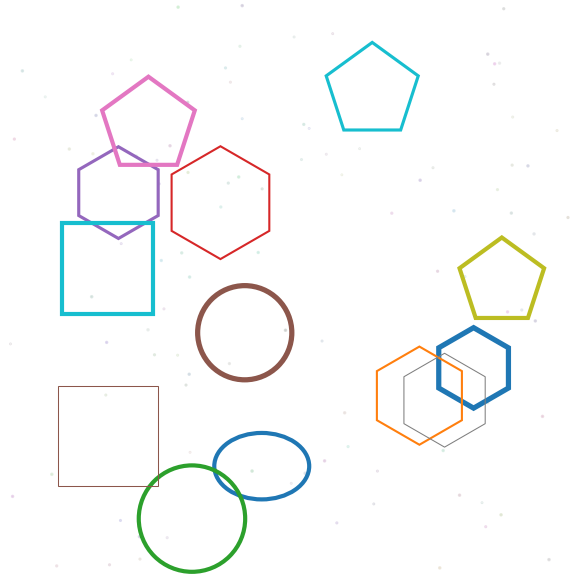[{"shape": "hexagon", "thickness": 2.5, "radius": 0.35, "center": [0.82, 0.362]}, {"shape": "oval", "thickness": 2, "radius": 0.41, "center": [0.453, 0.192]}, {"shape": "hexagon", "thickness": 1, "radius": 0.42, "center": [0.726, 0.314]}, {"shape": "circle", "thickness": 2, "radius": 0.46, "center": [0.332, 0.101]}, {"shape": "hexagon", "thickness": 1, "radius": 0.49, "center": [0.382, 0.648]}, {"shape": "hexagon", "thickness": 1.5, "radius": 0.4, "center": [0.205, 0.666]}, {"shape": "square", "thickness": 0.5, "radius": 0.43, "center": [0.187, 0.244]}, {"shape": "circle", "thickness": 2.5, "radius": 0.41, "center": [0.424, 0.423]}, {"shape": "pentagon", "thickness": 2, "radius": 0.42, "center": [0.257, 0.782]}, {"shape": "hexagon", "thickness": 0.5, "radius": 0.41, "center": [0.77, 0.306]}, {"shape": "pentagon", "thickness": 2, "radius": 0.39, "center": [0.869, 0.511]}, {"shape": "pentagon", "thickness": 1.5, "radius": 0.42, "center": [0.645, 0.842]}, {"shape": "square", "thickness": 2, "radius": 0.39, "center": [0.186, 0.535]}]